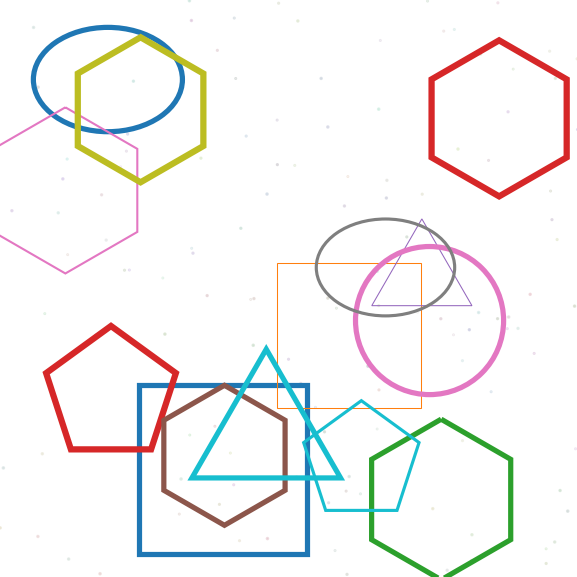[{"shape": "oval", "thickness": 2.5, "radius": 0.65, "center": [0.187, 0.861]}, {"shape": "square", "thickness": 2.5, "radius": 0.73, "center": [0.386, 0.187]}, {"shape": "square", "thickness": 0.5, "radius": 0.62, "center": [0.604, 0.418]}, {"shape": "hexagon", "thickness": 2.5, "radius": 0.7, "center": [0.764, 0.134]}, {"shape": "pentagon", "thickness": 3, "radius": 0.59, "center": [0.192, 0.317]}, {"shape": "hexagon", "thickness": 3, "radius": 0.68, "center": [0.864, 0.794]}, {"shape": "triangle", "thickness": 0.5, "radius": 0.5, "center": [0.73, 0.52]}, {"shape": "hexagon", "thickness": 2.5, "radius": 0.61, "center": [0.389, 0.211]}, {"shape": "circle", "thickness": 2.5, "radius": 0.64, "center": [0.744, 0.444]}, {"shape": "hexagon", "thickness": 1, "radius": 0.72, "center": [0.113, 0.669]}, {"shape": "oval", "thickness": 1.5, "radius": 0.6, "center": [0.668, 0.536]}, {"shape": "hexagon", "thickness": 3, "radius": 0.63, "center": [0.243, 0.809]}, {"shape": "pentagon", "thickness": 1.5, "radius": 0.53, "center": [0.626, 0.2]}, {"shape": "triangle", "thickness": 2.5, "radius": 0.74, "center": [0.461, 0.246]}]